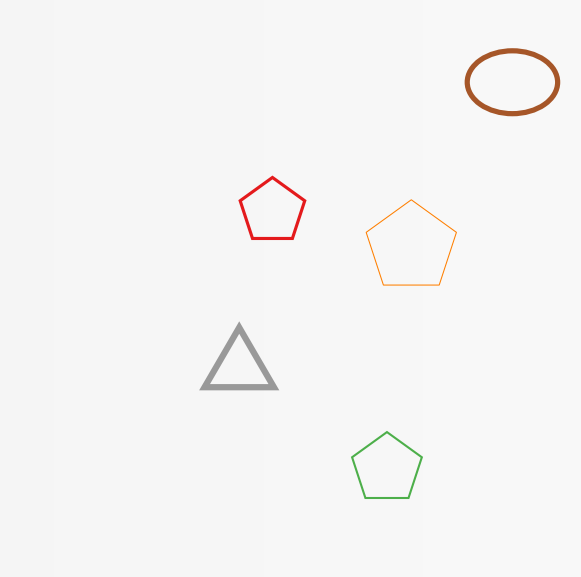[{"shape": "pentagon", "thickness": 1.5, "radius": 0.29, "center": [0.469, 0.633]}, {"shape": "pentagon", "thickness": 1, "radius": 0.32, "center": [0.666, 0.188]}, {"shape": "pentagon", "thickness": 0.5, "radius": 0.41, "center": [0.708, 0.572]}, {"shape": "oval", "thickness": 2.5, "radius": 0.39, "center": [0.882, 0.857]}, {"shape": "triangle", "thickness": 3, "radius": 0.34, "center": [0.412, 0.363]}]